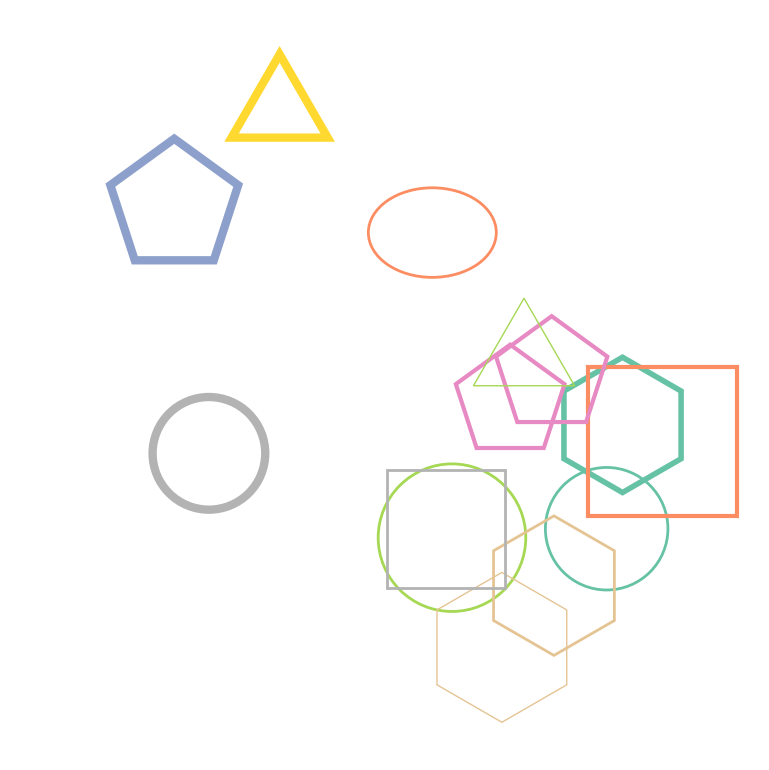[{"shape": "hexagon", "thickness": 2, "radius": 0.44, "center": [0.808, 0.448]}, {"shape": "circle", "thickness": 1, "radius": 0.4, "center": [0.788, 0.313]}, {"shape": "oval", "thickness": 1, "radius": 0.42, "center": [0.561, 0.698]}, {"shape": "square", "thickness": 1.5, "radius": 0.48, "center": [0.86, 0.427]}, {"shape": "pentagon", "thickness": 3, "radius": 0.44, "center": [0.226, 0.733]}, {"shape": "pentagon", "thickness": 1.5, "radius": 0.38, "center": [0.716, 0.513]}, {"shape": "pentagon", "thickness": 1.5, "radius": 0.37, "center": [0.663, 0.478]}, {"shape": "triangle", "thickness": 0.5, "radius": 0.38, "center": [0.681, 0.537]}, {"shape": "circle", "thickness": 1, "radius": 0.48, "center": [0.587, 0.302]}, {"shape": "triangle", "thickness": 3, "radius": 0.36, "center": [0.363, 0.857]}, {"shape": "hexagon", "thickness": 0.5, "radius": 0.49, "center": [0.652, 0.159]}, {"shape": "hexagon", "thickness": 1, "radius": 0.45, "center": [0.719, 0.239]}, {"shape": "circle", "thickness": 3, "radius": 0.37, "center": [0.271, 0.411]}, {"shape": "square", "thickness": 1, "radius": 0.38, "center": [0.579, 0.313]}]